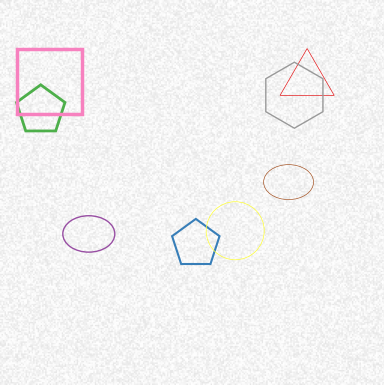[{"shape": "triangle", "thickness": 0.5, "radius": 0.41, "center": [0.798, 0.793]}, {"shape": "pentagon", "thickness": 1.5, "radius": 0.32, "center": [0.509, 0.367]}, {"shape": "pentagon", "thickness": 2, "radius": 0.33, "center": [0.106, 0.713]}, {"shape": "oval", "thickness": 1, "radius": 0.34, "center": [0.231, 0.392]}, {"shape": "circle", "thickness": 0.5, "radius": 0.38, "center": [0.611, 0.401]}, {"shape": "oval", "thickness": 0.5, "radius": 0.32, "center": [0.75, 0.527]}, {"shape": "square", "thickness": 2.5, "radius": 0.42, "center": [0.128, 0.789]}, {"shape": "hexagon", "thickness": 1, "radius": 0.43, "center": [0.765, 0.753]}]